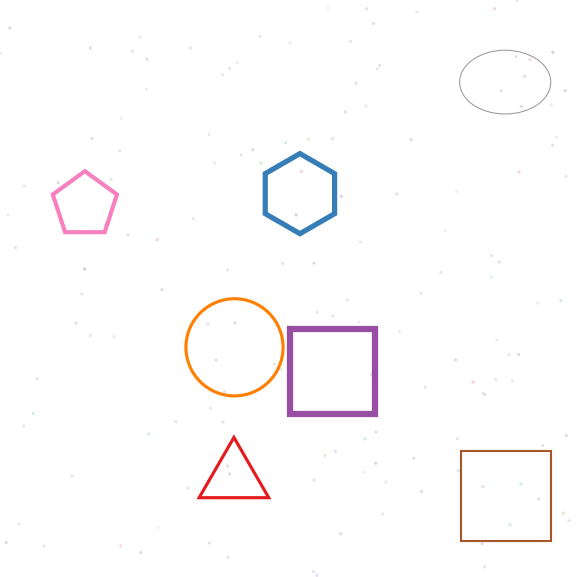[{"shape": "triangle", "thickness": 1.5, "radius": 0.35, "center": [0.405, 0.172]}, {"shape": "hexagon", "thickness": 2.5, "radius": 0.35, "center": [0.519, 0.664]}, {"shape": "square", "thickness": 3, "radius": 0.37, "center": [0.576, 0.355]}, {"shape": "circle", "thickness": 1.5, "radius": 0.42, "center": [0.406, 0.398]}, {"shape": "square", "thickness": 1, "radius": 0.39, "center": [0.877, 0.14]}, {"shape": "pentagon", "thickness": 2, "radius": 0.29, "center": [0.147, 0.644]}, {"shape": "oval", "thickness": 0.5, "radius": 0.39, "center": [0.875, 0.857]}]